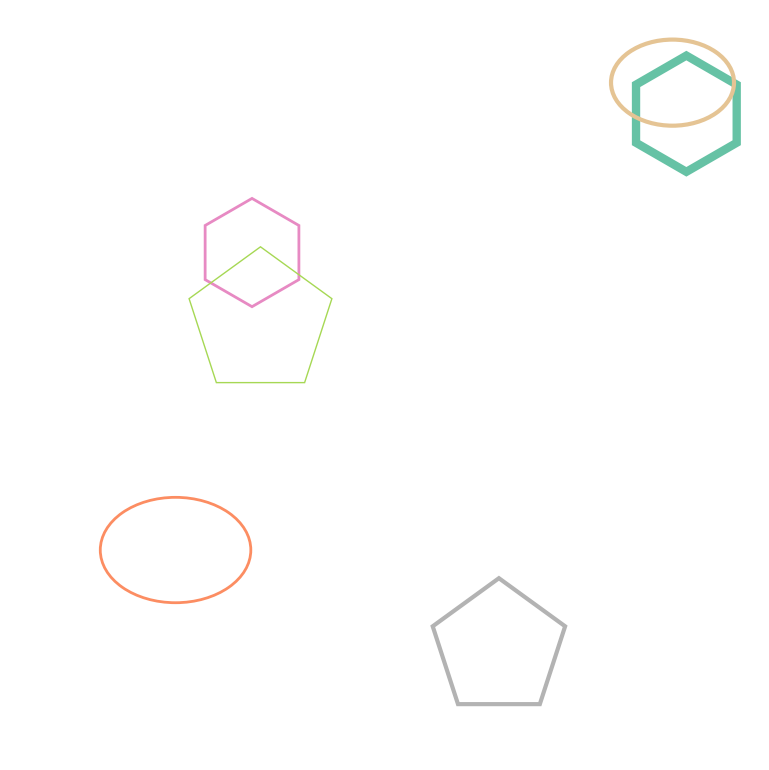[{"shape": "hexagon", "thickness": 3, "radius": 0.38, "center": [0.891, 0.852]}, {"shape": "oval", "thickness": 1, "radius": 0.49, "center": [0.228, 0.286]}, {"shape": "hexagon", "thickness": 1, "radius": 0.35, "center": [0.327, 0.672]}, {"shape": "pentagon", "thickness": 0.5, "radius": 0.49, "center": [0.338, 0.582]}, {"shape": "oval", "thickness": 1.5, "radius": 0.4, "center": [0.873, 0.893]}, {"shape": "pentagon", "thickness": 1.5, "radius": 0.45, "center": [0.648, 0.159]}]